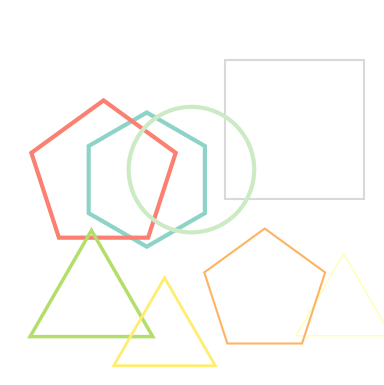[{"shape": "hexagon", "thickness": 3, "radius": 0.87, "center": [0.381, 0.534]}, {"shape": "triangle", "thickness": 1, "radius": 0.71, "center": [0.892, 0.199]}, {"shape": "pentagon", "thickness": 3, "radius": 0.99, "center": [0.269, 0.542]}, {"shape": "pentagon", "thickness": 1.5, "radius": 0.83, "center": [0.688, 0.241]}, {"shape": "triangle", "thickness": 2.5, "radius": 0.92, "center": [0.237, 0.218]}, {"shape": "square", "thickness": 1.5, "radius": 0.9, "center": [0.765, 0.664]}, {"shape": "circle", "thickness": 3, "radius": 0.82, "center": [0.497, 0.559]}, {"shape": "triangle", "thickness": 2, "radius": 0.76, "center": [0.427, 0.126]}]